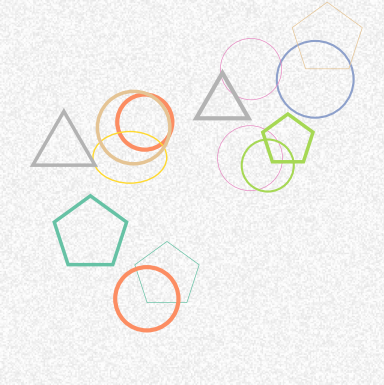[{"shape": "pentagon", "thickness": 2.5, "radius": 0.49, "center": [0.235, 0.393]}, {"shape": "pentagon", "thickness": 0.5, "radius": 0.44, "center": [0.434, 0.285]}, {"shape": "circle", "thickness": 3, "radius": 0.41, "center": [0.381, 0.224]}, {"shape": "circle", "thickness": 3, "radius": 0.36, "center": [0.376, 0.683]}, {"shape": "circle", "thickness": 1.5, "radius": 0.5, "center": [0.819, 0.794]}, {"shape": "circle", "thickness": 0.5, "radius": 0.4, "center": [0.652, 0.82]}, {"shape": "circle", "thickness": 0.5, "radius": 0.42, "center": [0.65, 0.589]}, {"shape": "pentagon", "thickness": 2.5, "radius": 0.34, "center": [0.748, 0.635]}, {"shape": "circle", "thickness": 1.5, "radius": 0.34, "center": [0.695, 0.57]}, {"shape": "oval", "thickness": 1, "radius": 0.48, "center": [0.337, 0.591]}, {"shape": "circle", "thickness": 2.5, "radius": 0.47, "center": [0.347, 0.669]}, {"shape": "pentagon", "thickness": 0.5, "radius": 0.48, "center": [0.85, 0.899]}, {"shape": "triangle", "thickness": 3, "radius": 0.39, "center": [0.578, 0.732]}, {"shape": "triangle", "thickness": 2.5, "radius": 0.47, "center": [0.166, 0.618]}]